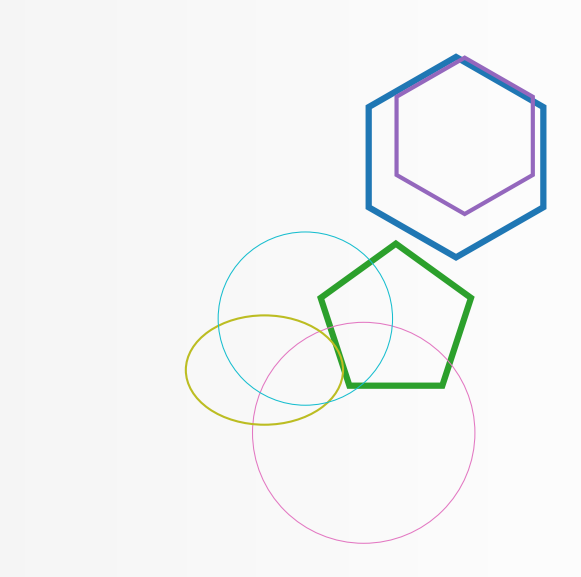[{"shape": "hexagon", "thickness": 3, "radius": 0.87, "center": [0.785, 0.727]}, {"shape": "pentagon", "thickness": 3, "radius": 0.68, "center": [0.681, 0.441]}, {"shape": "hexagon", "thickness": 2, "radius": 0.68, "center": [0.799, 0.764]}, {"shape": "circle", "thickness": 0.5, "radius": 0.96, "center": [0.626, 0.25]}, {"shape": "oval", "thickness": 1, "radius": 0.68, "center": [0.455, 0.358]}, {"shape": "circle", "thickness": 0.5, "radius": 0.75, "center": [0.525, 0.447]}]